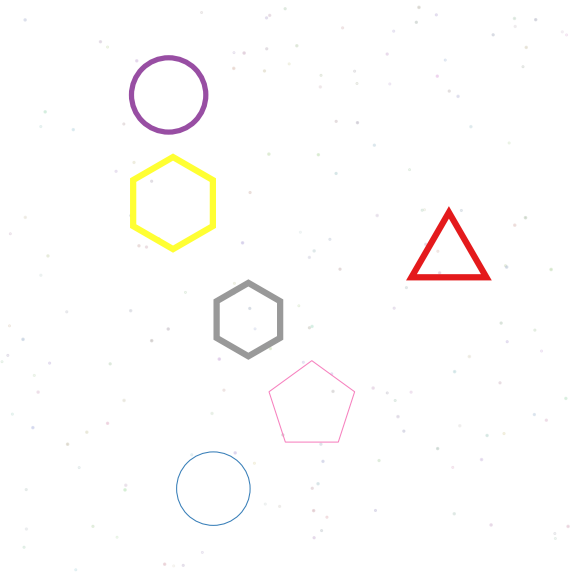[{"shape": "triangle", "thickness": 3, "radius": 0.37, "center": [0.777, 0.556]}, {"shape": "circle", "thickness": 0.5, "radius": 0.32, "center": [0.369, 0.153]}, {"shape": "circle", "thickness": 2.5, "radius": 0.32, "center": [0.292, 0.835]}, {"shape": "hexagon", "thickness": 3, "radius": 0.4, "center": [0.3, 0.647]}, {"shape": "pentagon", "thickness": 0.5, "radius": 0.39, "center": [0.54, 0.297]}, {"shape": "hexagon", "thickness": 3, "radius": 0.32, "center": [0.43, 0.446]}]